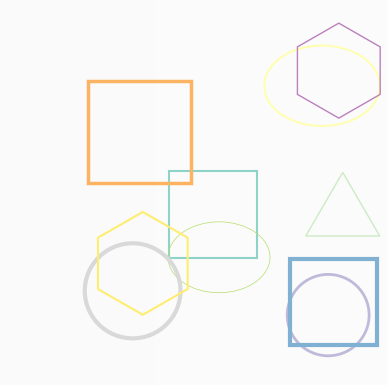[{"shape": "square", "thickness": 1.5, "radius": 0.57, "center": [0.549, 0.443]}, {"shape": "oval", "thickness": 1.5, "radius": 0.75, "center": [0.831, 0.777]}, {"shape": "circle", "thickness": 2, "radius": 0.53, "center": [0.847, 0.182]}, {"shape": "square", "thickness": 3, "radius": 0.56, "center": [0.861, 0.216]}, {"shape": "square", "thickness": 2.5, "radius": 0.67, "center": [0.361, 0.658]}, {"shape": "oval", "thickness": 0.5, "radius": 0.66, "center": [0.565, 0.332]}, {"shape": "circle", "thickness": 3, "radius": 0.62, "center": [0.342, 0.245]}, {"shape": "hexagon", "thickness": 1, "radius": 0.62, "center": [0.874, 0.817]}, {"shape": "triangle", "thickness": 1, "radius": 0.55, "center": [0.884, 0.442]}, {"shape": "hexagon", "thickness": 1.5, "radius": 0.67, "center": [0.369, 0.316]}]